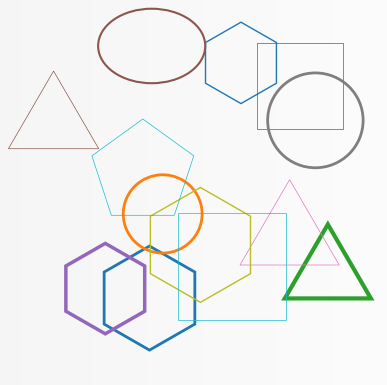[{"shape": "hexagon", "thickness": 2, "radius": 0.68, "center": [0.386, 0.226]}, {"shape": "hexagon", "thickness": 1, "radius": 0.53, "center": [0.622, 0.837]}, {"shape": "circle", "thickness": 2, "radius": 0.51, "center": [0.42, 0.444]}, {"shape": "triangle", "thickness": 3, "radius": 0.64, "center": [0.846, 0.289]}, {"shape": "square", "thickness": 0.5, "radius": 0.56, "center": [0.774, 0.776]}, {"shape": "hexagon", "thickness": 2.5, "radius": 0.59, "center": [0.272, 0.25]}, {"shape": "oval", "thickness": 1.5, "radius": 0.69, "center": [0.391, 0.881]}, {"shape": "triangle", "thickness": 0.5, "radius": 0.67, "center": [0.138, 0.681]}, {"shape": "triangle", "thickness": 0.5, "radius": 0.74, "center": [0.747, 0.386]}, {"shape": "circle", "thickness": 2, "radius": 0.62, "center": [0.814, 0.687]}, {"shape": "hexagon", "thickness": 1, "radius": 0.75, "center": [0.517, 0.364]}, {"shape": "square", "thickness": 0.5, "radius": 0.7, "center": [0.599, 0.307]}, {"shape": "pentagon", "thickness": 0.5, "radius": 0.69, "center": [0.369, 0.553]}]